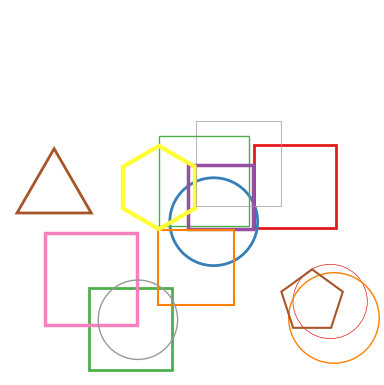[{"shape": "square", "thickness": 2, "radius": 0.53, "center": [0.766, 0.516]}, {"shape": "circle", "thickness": 0.5, "radius": 0.48, "center": [0.858, 0.217]}, {"shape": "circle", "thickness": 2, "radius": 0.57, "center": [0.555, 0.424]}, {"shape": "square", "thickness": 1, "radius": 0.58, "center": [0.53, 0.531]}, {"shape": "square", "thickness": 2, "radius": 0.54, "center": [0.338, 0.145]}, {"shape": "square", "thickness": 2.5, "radius": 0.42, "center": [0.572, 0.488]}, {"shape": "circle", "thickness": 1, "radius": 0.59, "center": [0.867, 0.174]}, {"shape": "square", "thickness": 1.5, "radius": 0.49, "center": [0.51, 0.305]}, {"shape": "hexagon", "thickness": 3, "radius": 0.54, "center": [0.413, 0.513]}, {"shape": "triangle", "thickness": 2, "radius": 0.56, "center": [0.141, 0.502]}, {"shape": "pentagon", "thickness": 1.5, "radius": 0.42, "center": [0.811, 0.216]}, {"shape": "square", "thickness": 2.5, "radius": 0.6, "center": [0.236, 0.275]}, {"shape": "circle", "thickness": 1, "radius": 0.52, "center": [0.358, 0.17]}, {"shape": "square", "thickness": 0.5, "radius": 0.55, "center": [0.62, 0.575]}]